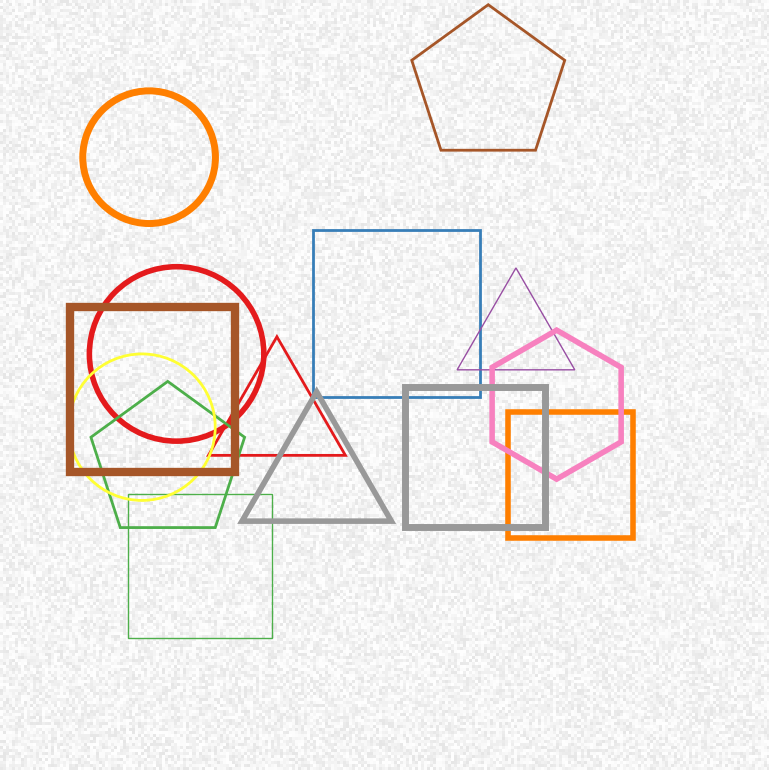[{"shape": "circle", "thickness": 2, "radius": 0.57, "center": [0.229, 0.54]}, {"shape": "triangle", "thickness": 1, "radius": 0.51, "center": [0.36, 0.46]}, {"shape": "square", "thickness": 1, "radius": 0.54, "center": [0.515, 0.593]}, {"shape": "pentagon", "thickness": 1, "radius": 0.52, "center": [0.218, 0.4]}, {"shape": "square", "thickness": 0.5, "radius": 0.47, "center": [0.26, 0.264]}, {"shape": "triangle", "thickness": 0.5, "radius": 0.44, "center": [0.67, 0.564]}, {"shape": "square", "thickness": 2, "radius": 0.41, "center": [0.741, 0.383]}, {"shape": "circle", "thickness": 2.5, "radius": 0.43, "center": [0.194, 0.796]}, {"shape": "circle", "thickness": 1, "radius": 0.48, "center": [0.184, 0.445]}, {"shape": "pentagon", "thickness": 1, "radius": 0.52, "center": [0.634, 0.889]}, {"shape": "square", "thickness": 3, "radius": 0.53, "center": [0.198, 0.494]}, {"shape": "hexagon", "thickness": 2, "radius": 0.48, "center": [0.723, 0.475]}, {"shape": "square", "thickness": 2.5, "radius": 0.46, "center": [0.617, 0.406]}, {"shape": "triangle", "thickness": 2, "radius": 0.56, "center": [0.411, 0.379]}]